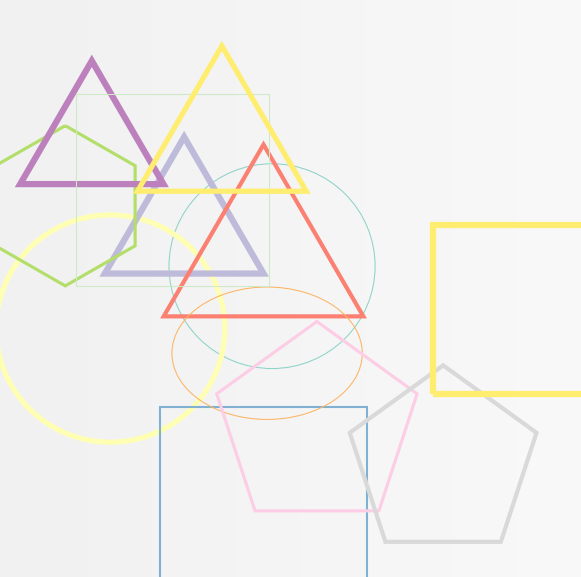[{"shape": "circle", "thickness": 0.5, "radius": 0.89, "center": [0.468, 0.538]}, {"shape": "circle", "thickness": 2.5, "radius": 0.98, "center": [0.19, 0.43]}, {"shape": "triangle", "thickness": 3, "radius": 0.79, "center": [0.317, 0.604]}, {"shape": "triangle", "thickness": 2, "radius": 0.99, "center": [0.453, 0.55]}, {"shape": "square", "thickness": 1, "radius": 0.89, "center": [0.453, 0.116]}, {"shape": "oval", "thickness": 0.5, "radius": 0.82, "center": [0.46, 0.387]}, {"shape": "hexagon", "thickness": 1.5, "radius": 0.69, "center": [0.112, 0.643]}, {"shape": "pentagon", "thickness": 1.5, "radius": 0.91, "center": [0.545, 0.261]}, {"shape": "pentagon", "thickness": 2, "radius": 0.84, "center": [0.762, 0.198]}, {"shape": "triangle", "thickness": 3, "radius": 0.71, "center": [0.158, 0.751]}, {"shape": "square", "thickness": 0.5, "radius": 0.83, "center": [0.297, 0.671]}, {"shape": "triangle", "thickness": 2.5, "radius": 0.84, "center": [0.382, 0.752]}, {"shape": "square", "thickness": 3, "radius": 0.73, "center": [0.89, 0.463]}]